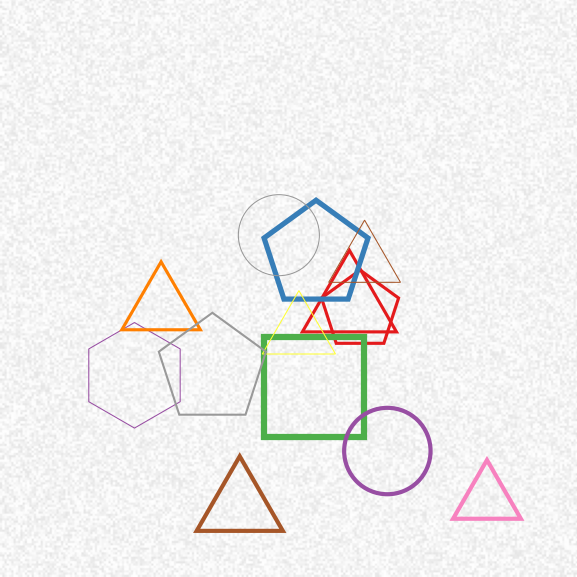[{"shape": "triangle", "thickness": 1.5, "radius": 0.47, "center": [0.605, 0.471]}, {"shape": "pentagon", "thickness": 1.5, "radius": 0.35, "center": [0.623, 0.461]}, {"shape": "pentagon", "thickness": 2.5, "radius": 0.47, "center": [0.547, 0.558]}, {"shape": "square", "thickness": 3, "radius": 0.43, "center": [0.543, 0.329]}, {"shape": "hexagon", "thickness": 0.5, "radius": 0.46, "center": [0.233, 0.349]}, {"shape": "circle", "thickness": 2, "radius": 0.37, "center": [0.671, 0.218]}, {"shape": "triangle", "thickness": 1.5, "radius": 0.39, "center": [0.279, 0.467]}, {"shape": "triangle", "thickness": 0.5, "radius": 0.37, "center": [0.518, 0.423]}, {"shape": "triangle", "thickness": 0.5, "radius": 0.36, "center": [0.631, 0.546]}, {"shape": "triangle", "thickness": 2, "radius": 0.43, "center": [0.415, 0.123]}, {"shape": "triangle", "thickness": 2, "radius": 0.34, "center": [0.843, 0.135]}, {"shape": "circle", "thickness": 0.5, "radius": 0.35, "center": [0.483, 0.592]}, {"shape": "pentagon", "thickness": 1, "radius": 0.49, "center": [0.368, 0.36]}]